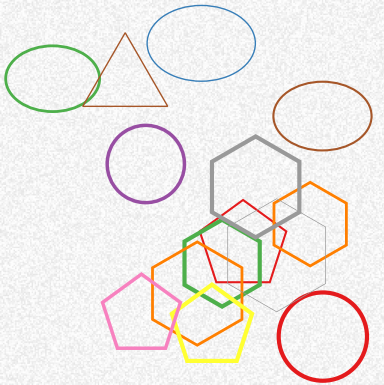[{"shape": "pentagon", "thickness": 1.5, "radius": 0.59, "center": [0.631, 0.362]}, {"shape": "circle", "thickness": 3, "radius": 0.57, "center": [0.839, 0.126]}, {"shape": "oval", "thickness": 1, "radius": 0.7, "center": [0.523, 0.887]}, {"shape": "hexagon", "thickness": 3, "radius": 0.56, "center": [0.577, 0.316]}, {"shape": "oval", "thickness": 2, "radius": 0.61, "center": [0.137, 0.796]}, {"shape": "circle", "thickness": 2.5, "radius": 0.5, "center": [0.379, 0.574]}, {"shape": "hexagon", "thickness": 2, "radius": 0.54, "center": [0.806, 0.418]}, {"shape": "hexagon", "thickness": 2, "radius": 0.67, "center": [0.512, 0.238]}, {"shape": "pentagon", "thickness": 3, "radius": 0.55, "center": [0.551, 0.151]}, {"shape": "oval", "thickness": 1.5, "radius": 0.64, "center": [0.838, 0.699]}, {"shape": "triangle", "thickness": 1, "radius": 0.64, "center": [0.325, 0.788]}, {"shape": "pentagon", "thickness": 2.5, "radius": 0.53, "center": [0.367, 0.182]}, {"shape": "hexagon", "thickness": 0.5, "radius": 0.73, "center": [0.719, 0.337]}, {"shape": "hexagon", "thickness": 3, "radius": 0.66, "center": [0.664, 0.514]}]